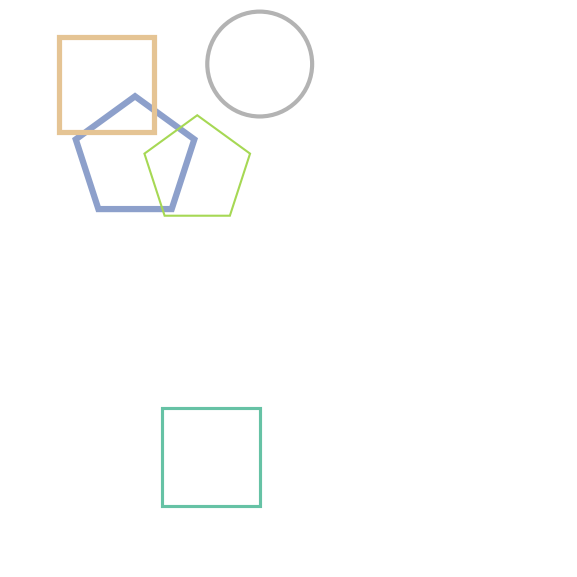[{"shape": "square", "thickness": 1.5, "radius": 0.42, "center": [0.365, 0.207]}, {"shape": "pentagon", "thickness": 3, "radius": 0.54, "center": [0.234, 0.724]}, {"shape": "pentagon", "thickness": 1, "radius": 0.48, "center": [0.342, 0.703]}, {"shape": "square", "thickness": 2.5, "radius": 0.41, "center": [0.185, 0.853]}, {"shape": "circle", "thickness": 2, "radius": 0.45, "center": [0.45, 0.888]}]